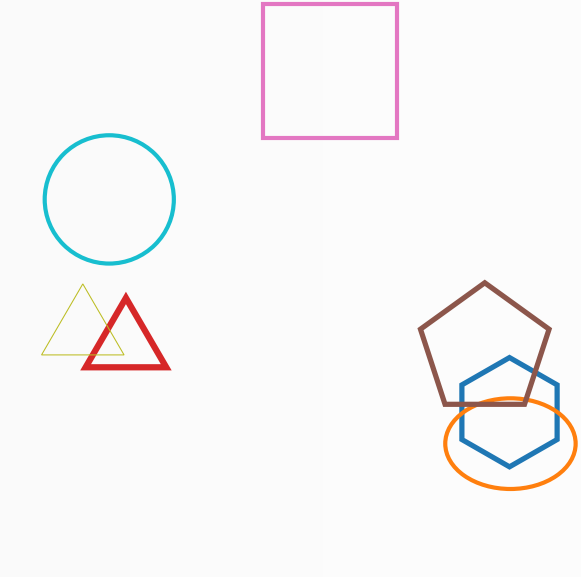[{"shape": "hexagon", "thickness": 2.5, "radius": 0.47, "center": [0.877, 0.285]}, {"shape": "oval", "thickness": 2, "radius": 0.56, "center": [0.878, 0.231]}, {"shape": "triangle", "thickness": 3, "radius": 0.4, "center": [0.217, 0.403]}, {"shape": "pentagon", "thickness": 2.5, "radius": 0.58, "center": [0.834, 0.393]}, {"shape": "square", "thickness": 2, "radius": 0.58, "center": [0.568, 0.876]}, {"shape": "triangle", "thickness": 0.5, "radius": 0.41, "center": [0.142, 0.426]}, {"shape": "circle", "thickness": 2, "radius": 0.56, "center": [0.188, 0.654]}]